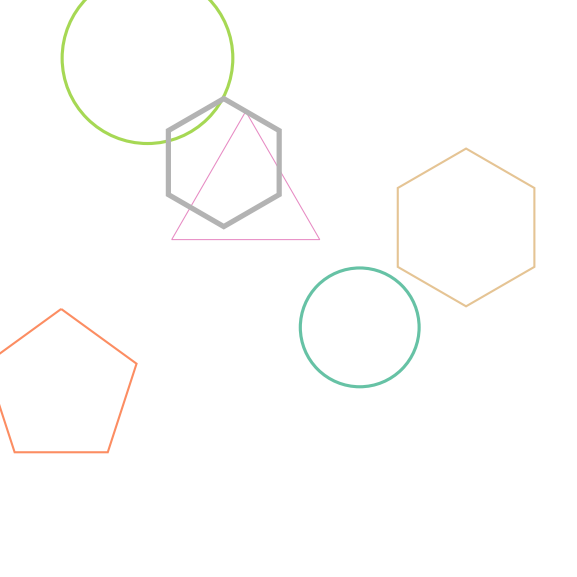[{"shape": "circle", "thickness": 1.5, "radius": 0.51, "center": [0.623, 0.432]}, {"shape": "pentagon", "thickness": 1, "radius": 0.69, "center": [0.106, 0.327]}, {"shape": "triangle", "thickness": 0.5, "radius": 0.74, "center": [0.426, 0.658]}, {"shape": "circle", "thickness": 1.5, "radius": 0.74, "center": [0.255, 0.898]}, {"shape": "hexagon", "thickness": 1, "radius": 0.68, "center": [0.807, 0.605]}, {"shape": "hexagon", "thickness": 2.5, "radius": 0.55, "center": [0.387, 0.718]}]